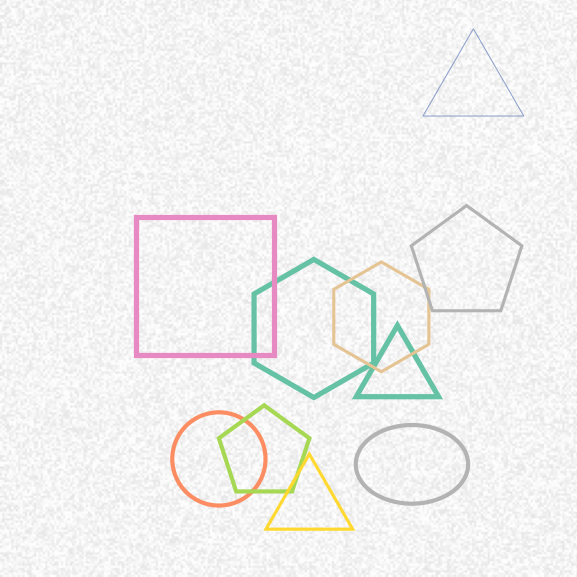[{"shape": "triangle", "thickness": 2.5, "radius": 0.41, "center": [0.688, 0.353]}, {"shape": "hexagon", "thickness": 2.5, "radius": 0.6, "center": [0.543, 0.43]}, {"shape": "circle", "thickness": 2, "radius": 0.4, "center": [0.379, 0.204]}, {"shape": "triangle", "thickness": 0.5, "radius": 0.5, "center": [0.82, 0.849]}, {"shape": "square", "thickness": 2.5, "radius": 0.6, "center": [0.355, 0.503]}, {"shape": "pentagon", "thickness": 2, "radius": 0.41, "center": [0.457, 0.215]}, {"shape": "triangle", "thickness": 1.5, "radius": 0.43, "center": [0.536, 0.126]}, {"shape": "hexagon", "thickness": 1.5, "radius": 0.48, "center": [0.66, 0.45]}, {"shape": "oval", "thickness": 2, "radius": 0.49, "center": [0.713, 0.195]}, {"shape": "pentagon", "thickness": 1.5, "radius": 0.5, "center": [0.808, 0.542]}]